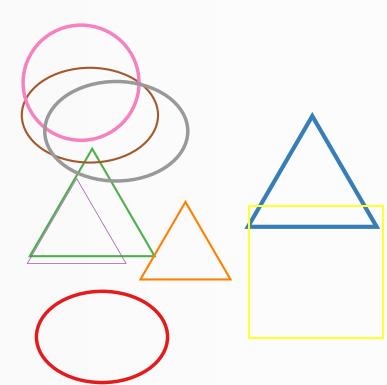[{"shape": "oval", "thickness": 2.5, "radius": 0.85, "center": [0.263, 0.125]}, {"shape": "triangle", "thickness": 3, "radius": 0.96, "center": [0.806, 0.507]}, {"shape": "triangle", "thickness": 1.5, "radius": 0.93, "center": [0.238, 0.428]}, {"shape": "triangle", "thickness": 0.5, "radius": 0.74, "center": [0.198, 0.389]}, {"shape": "triangle", "thickness": 1.5, "radius": 0.67, "center": [0.479, 0.341]}, {"shape": "square", "thickness": 1.5, "radius": 0.86, "center": [0.816, 0.293]}, {"shape": "oval", "thickness": 1.5, "radius": 0.88, "center": [0.232, 0.701]}, {"shape": "circle", "thickness": 2.5, "radius": 0.75, "center": [0.209, 0.785]}, {"shape": "oval", "thickness": 2.5, "radius": 0.92, "center": [0.3, 0.659]}]